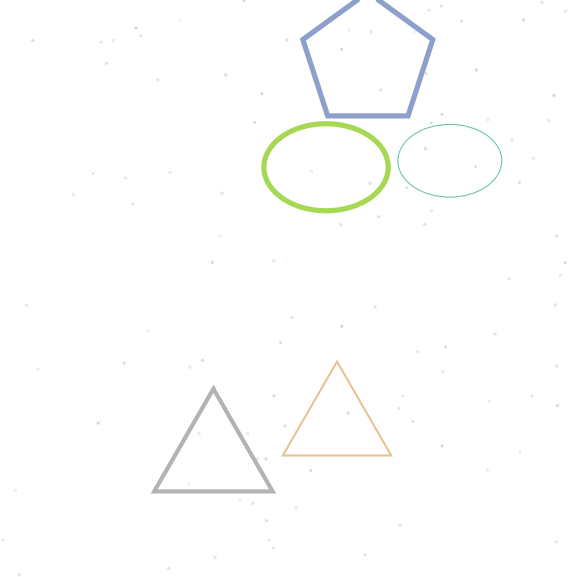[{"shape": "oval", "thickness": 0.5, "radius": 0.45, "center": [0.779, 0.721]}, {"shape": "pentagon", "thickness": 2.5, "radius": 0.59, "center": [0.637, 0.894]}, {"shape": "oval", "thickness": 2.5, "radius": 0.54, "center": [0.565, 0.71]}, {"shape": "triangle", "thickness": 1, "radius": 0.54, "center": [0.584, 0.265]}, {"shape": "triangle", "thickness": 2, "radius": 0.59, "center": [0.37, 0.207]}]